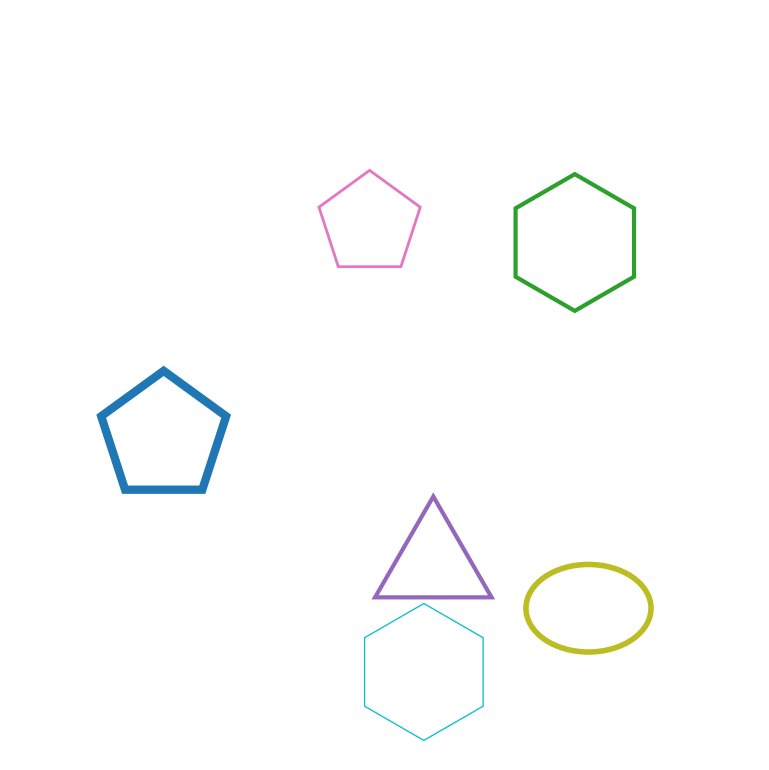[{"shape": "pentagon", "thickness": 3, "radius": 0.43, "center": [0.213, 0.433]}, {"shape": "hexagon", "thickness": 1.5, "radius": 0.44, "center": [0.746, 0.685]}, {"shape": "triangle", "thickness": 1.5, "radius": 0.44, "center": [0.563, 0.268]}, {"shape": "pentagon", "thickness": 1, "radius": 0.35, "center": [0.48, 0.71]}, {"shape": "oval", "thickness": 2, "radius": 0.41, "center": [0.764, 0.21]}, {"shape": "hexagon", "thickness": 0.5, "radius": 0.44, "center": [0.55, 0.127]}]